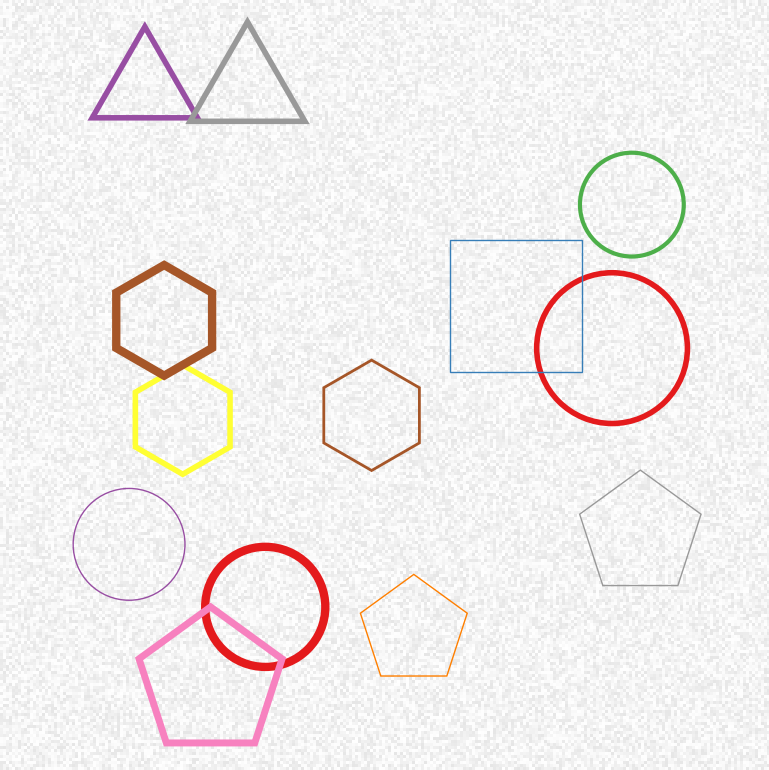[{"shape": "circle", "thickness": 2, "radius": 0.49, "center": [0.795, 0.548]}, {"shape": "circle", "thickness": 3, "radius": 0.39, "center": [0.344, 0.212]}, {"shape": "square", "thickness": 0.5, "radius": 0.43, "center": [0.67, 0.602]}, {"shape": "circle", "thickness": 1.5, "radius": 0.34, "center": [0.821, 0.734]}, {"shape": "triangle", "thickness": 2, "radius": 0.39, "center": [0.188, 0.886]}, {"shape": "circle", "thickness": 0.5, "radius": 0.36, "center": [0.168, 0.293]}, {"shape": "pentagon", "thickness": 0.5, "radius": 0.36, "center": [0.537, 0.181]}, {"shape": "hexagon", "thickness": 2, "radius": 0.35, "center": [0.237, 0.455]}, {"shape": "hexagon", "thickness": 1, "radius": 0.36, "center": [0.483, 0.461]}, {"shape": "hexagon", "thickness": 3, "radius": 0.36, "center": [0.213, 0.584]}, {"shape": "pentagon", "thickness": 2.5, "radius": 0.49, "center": [0.273, 0.114]}, {"shape": "pentagon", "thickness": 0.5, "radius": 0.41, "center": [0.832, 0.307]}, {"shape": "triangle", "thickness": 2, "radius": 0.43, "center": [0.321, 0.885]}]